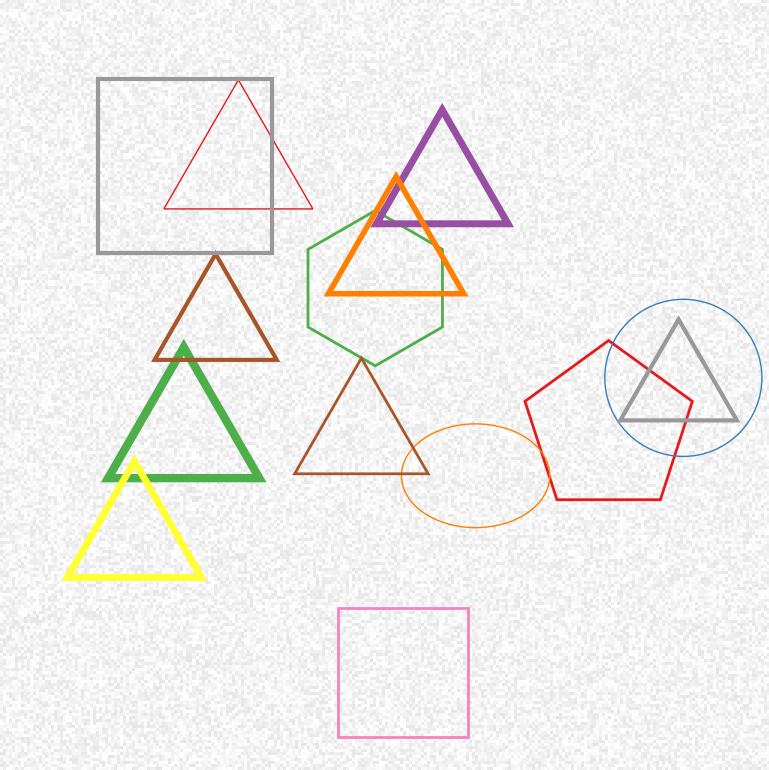[{"shape": "pentagon", "thickness": 1, "radius": 0.57, "center": [0.79, 0.443]}, {"shape": "triangle", "thickness": 0.5, "radius": 0.56, "center": [0.31, 0.785]}, {"shape": "circle", "thickness": 0.5, "radius": 0.51, "center": [0.887, 0.509]}, {"shape": "triangle", "thickness": 3, "radius": 0.57, "center": [0.239, 0.436]}, {"shape": "hexagon", "thickness": 1, "radius": 0.5, "center": [0.487, 0.626]}, {"shape": "triangle", "thickness": 2.5, "radius": 0.49, "center": [0.574, 0.759]}, {"shape": "oval", "thickness": 0.5, "radius": 0.48, "center": [0.618, 0.382]}, {"shape": "triangle", "thickness": 2, "radius": 0.51, "center": [0.514, 0.669]}, {"shape": "triangle", "thickness": 2.5, "radius": 0.5, "center": [0.175, 0.3]}, {"shape": "triangle", "thickness": 1, "radius": 0.5, "center": [0.469, 0.435]}, {"shape": "triangle", "thickness": 1.5, "radius": 0.46, "center": [0.28, 0.578]}, {"shape": "square", "thickness": 1, "radius": 0.42, "center": [0.523, 0.127]}, {"shape": "square", "thickness": 1.5, "radius": 0.57, "center": [0.241, 0.785]}, {"shape": "triangle", "thickness": 1.5, "radius": 0.44, "center": [0.881, 0.498]}]